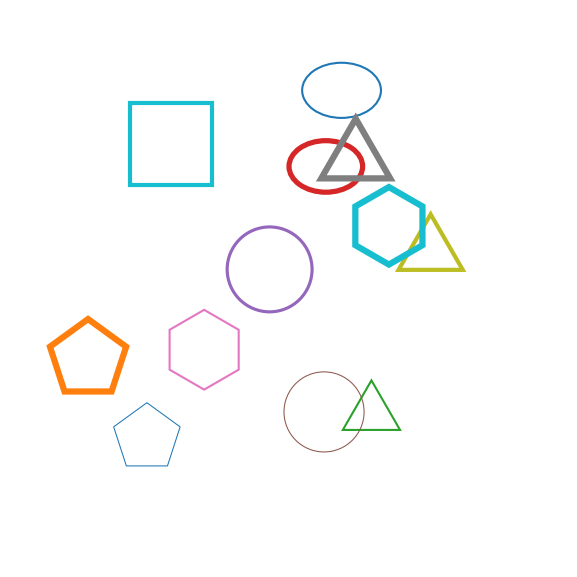[{"shape": "oval", "thickness": 1, "radius": 0.34, "center": [0.591, 0.843]}, {"shape": "pentagon", "thickness": 0.5, "radius": 0.3, "center": [0.254, 0.241]}, {"shape": "pentagon", "thickness": 3, "radius": 0.35, "center": [0.152, 0.377]}, {"shape": "triangle", "thickness": 1, "radius": 0.29, "center": [0.643, 0.283]}, {"shape": "oval", "thickness": 2.5, "radius": 0.32, "center": [0.564, 0.711]}, {"shape": "circle", "thickness": 1.5, "radius": 0.37, "center": [0.467, 0.533]}, {"shape": "circle", "thickness": 0.5, "radius": 0.35, "center": [0.561, 0.286]}, {"shape": "hexagon", "thickness": 1, "radius": 0.35, "center": [0.353, 0.394]}, {"shape": "triangle", "thickness": 3, "radius": 0.34, "center": [0.616, 0.725]}, {"shape": "triangle", "thickness": 2, "radius": 0.32, "center": [0.746, 0.564]}, {"shape": "square", "thickness": 2, "radius": 0.35, "center": [0.296, 0.75]}, {"shape": "hexagon", "thickness": 3, "radius": 0.34, "center": [0.673, 0.608]}]